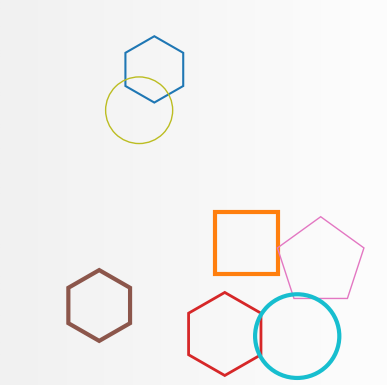[{"shape": "hexagon", "thickness": 1.5, "radius": 0.43, "center": [0.398, 0.82]}, {"shape": "square", "thickness": 3, "radius": 0.41, "center": [0.635, 0.37]}, {"shape": "hexagon", "thickness": 2, "radius": 0.54, "center": [0.58, 0.133]}, {"shape": "hexagon", "thickness": 3, "radius": 0.46, "center": [0.256, 0.207]}, {"shape": "pentagon", "thickness": 1, "radius": 0.59, "center": [0.828, 0.32]}, {"shape": "circle", "thickness": 1, "radius": 0.43, "center": [0.359, 0.714]}, {"shape": "circle", "thickness": 3, "radius": 0.54, "center": [0.767, 0.127]}]